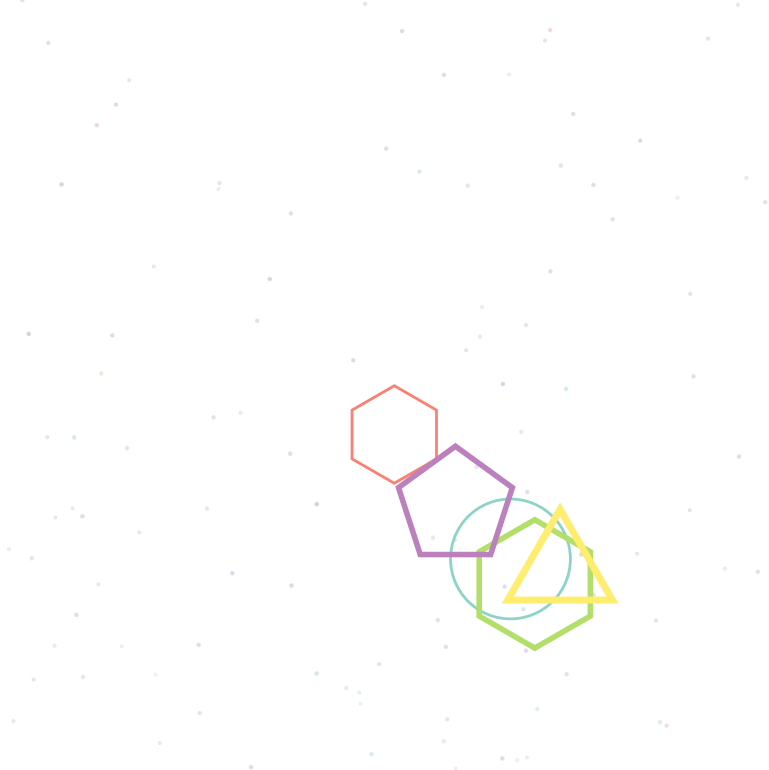[{"shape": "circle", "thickness": 1, "radius": 0.39, "center": [0.663, 0.274]}, {"shape": "hexagon", "thickness": 1, "radius": 0.32, "center": [0.512, 0.436]}, {"shape": "hexagon", "thickness": 2, "radius": 0.42, "center": [0.695, 0.242]}, {"shape": "pentagon", "thickness": 2, "radius": 0.39, "center": [0.591, 0.343]}, {"shape": "triangle", "thickness": 2.5, "radius": 0.39, "center": [0.727, 0.26]}]